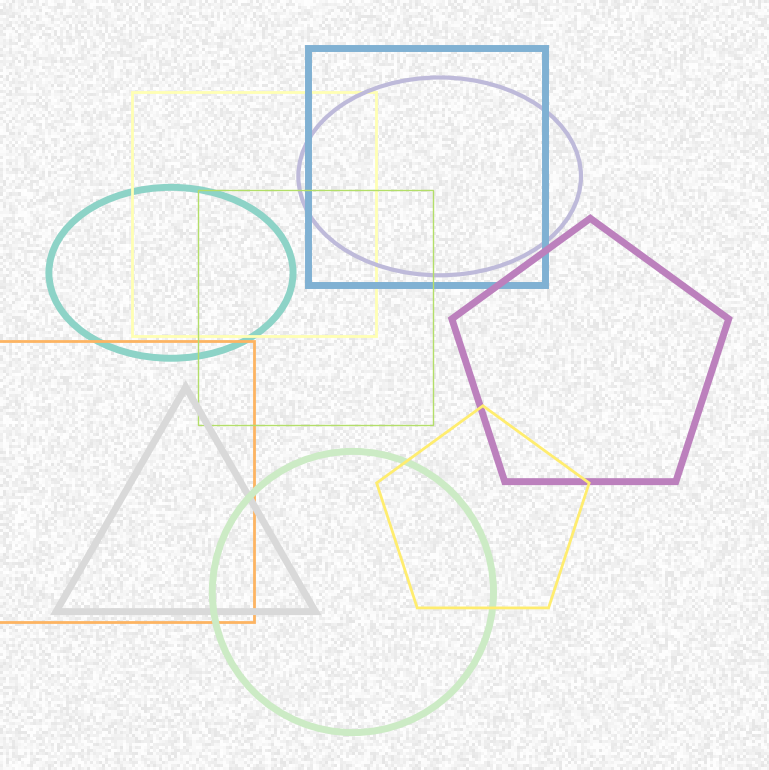[{"shape": "oval", "thickness": 2.5, "radius": 0.79, "center": [0.222, 0.646]}, {"shape": "square", "thickness": 1, "radius": 0.79, "center": [0.33, 0.722]}, {"shape": "oval", "thickness": 1.5, "radius": 0.92, "center": [0.571, 0.771]}, {"shape": "square", "thickness": 2.5, "radius": 0.77, "center": [0.554, 0.783]}, {"shape": "square", "thickness": 1, "radius": 0.91, "center": [0.147, 0.375]}, {"shape": "square", "thickness": 0.5, "radius": 0.76, "center": [0.41, 0.601]}, {"shape": "triangle", "thickness": 2.5, "radius": 0.97, "center": [0.241, 0.303]}, {"shape": "pentagon", "thickness": 2.5, "radius": 0.95, "center": [0.767, 0.527]}, {"shape": "circle", "thickness": 2.5, "radius": 0.91, "center": [0.458, 0.231]}, {"shape": "pentagon", "thickness": 1, "radius": 0.73, "center": [0.627, 0.328]}]